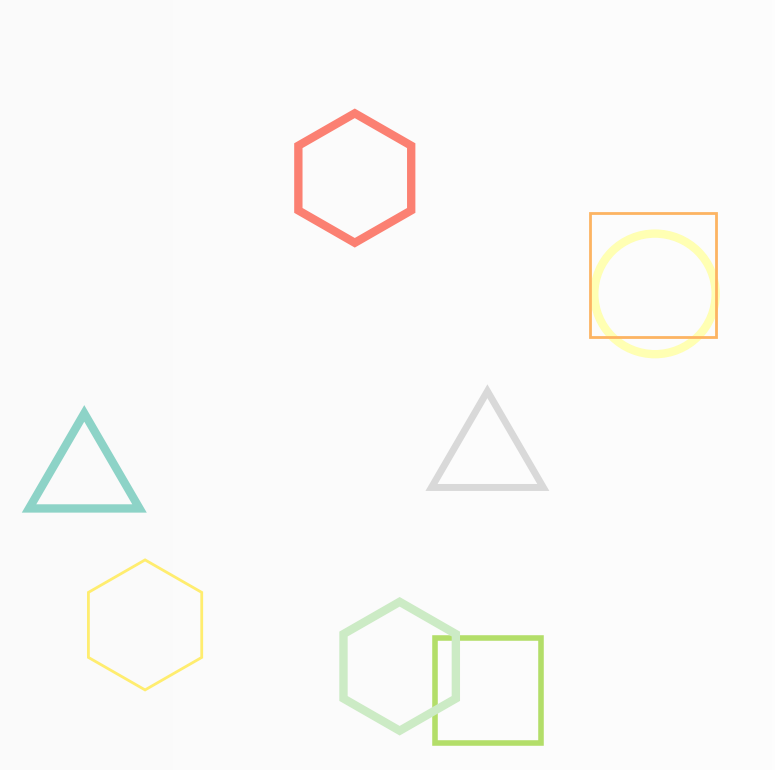[{"shape": "triangle", "thickness": 3, "radius": 0.41, "center": [0.109, 0.381]}, {"shape": "circle", "thickness": 3, "radius": 0.39, "center": [0.845, 0.618]}, {"shape": "hexagon", "thickness": 3, "radius": 0.42, "center": [0.458, 0.769]}, {"shape": "square", "thickness": 1, "radius": 0.4, "center": [0.843, 0.643]}, {"shape": "square", "thickness": 2, "radius": 0.34, "center": [0.63, 0.104]}, {"shape": "triangle", "thickness": 2.5, "radius": 0.42, "center": [0.629, 0.409]}, {"shape": "hexagon", "thickness": 3, "radius": 0.42, "center": [0.516, 0.135]}, {"shape": "hexagon", "thickness": 1, "radius": 0.42, "center": [0.187, 0.188]}]